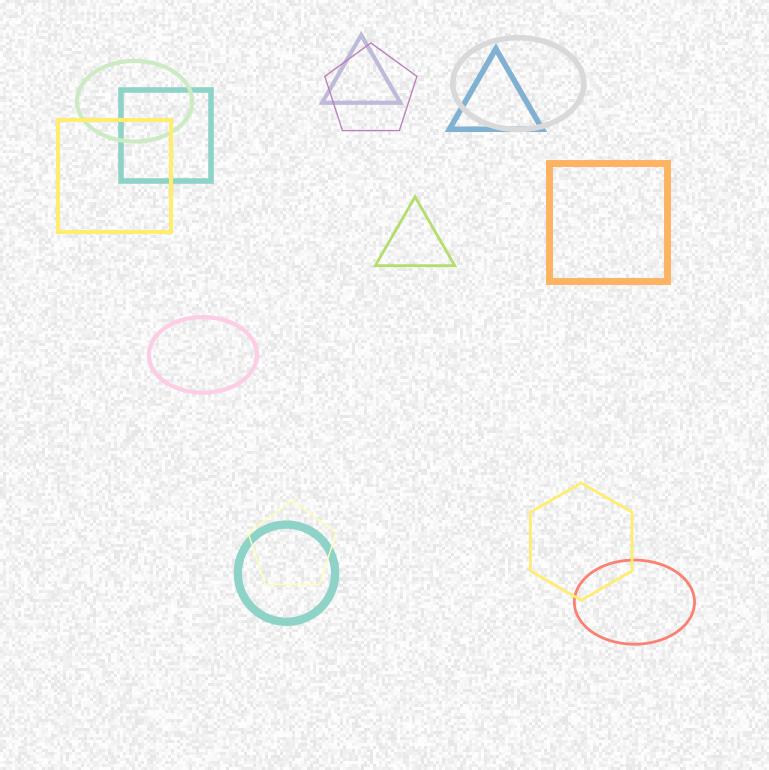[{"shape": "square", "thickness": 2, "radius": 0.29, "center": [0.216, 0.824]}, {"shape": "circle", "thickness": 3, "radius": 0.32, "center": [0.372, 0.256]}, {"shape": "pentagon", "thickness": 0.5, "radius": 0.3, "center": [0.379, 0.29]}, {"shape": "triangle", "thickness": 1.5, "radius": 0.29, "center": [0.469, 0.896]}, {"shape": "oval", "thickness": 1, "radius": 0.39, "center": [0.824, 0.218]}, {"shape": "triangle", "thickness": 2, "radius": 0.35, "center": [0.644, 0.867]}, {"shape": "square", "thickness": 2.5, "radius": 0.38, "center": [0.79, 0.712]}, {"shape": "triangle", "thickness": 1, "radius": 0.3, "center": [0.539, 0.685]}, {"shape": "oval", "thickness": 1.5, "radius": 0.35, "center": [0.264, 0.539]}, {"shape": "oval", "thickness": 2, "radius": 0.43, "center": [0.673, 0.891]}, {"shape": "pentagon", "thickness": 0.5, "radius": 0.31, "center": [0.482, 0.881]}, {"shape": "oval", "thickness": 1.5, "radius": 0.37, "center": [0.175, 0.869]}, {"shape": "square", "thickness": 1.5, "radius": 0.37, "center": [0.149, 0.771]}, {"shape": "hexagon", "thickness": 1, "radius": 0.38, "center": [0.755, 0.297]}]